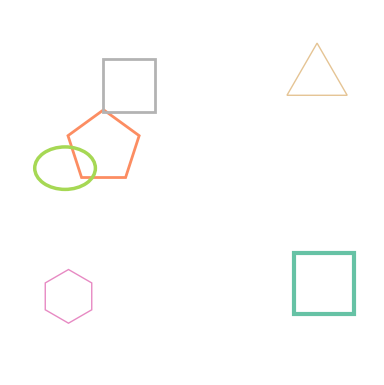[{"shape": "square", "thickness": 3, "radius": 0.39, "center": [0.841, 0.263]}, {"shape": "pentagon", "thickness": 2, "radius": 0.49, "center": [0.269, 0.618]}, {"shape": "hexagon", "thickness": 1, "radius": 0.35, "center": [0.178, 0.23]}, {"shape": "oval", "thickness": 2.5, "radius": 0.39, "center": [0.169, 0.563]}, {"shape": "triangle", "thickness": 1, "radius": 0.45, "center": [0.824, 0.798]}, {"shape": "square", "thickness": 2, "radius": 0.34, "center": [0.335, 0.778]}]